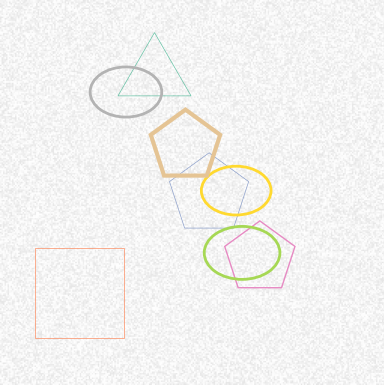[{"shape": "triangle", "thickness": 0.5, "radius": 0.55, "center": [0.401, 0.806]}, {"shape": "square", "thickness": 0.5, "radius": 0.58, "center": [0.206, 0.239]}, {"shape": "pentagon", "thickness": 0.5, "radius": 0.54, "center": [0.543, 0.495]}, {"shape": "pentagon", "thickness": 1, "radius": 0.48, "center": [0.675, 0.33]}, {"shape": "oval", "thickness": 2, "radius": 0.49, "center": [0.629, 0.343]}, {"shape": "oval", "thickness": 2, "radius": 0.45, "center": [0.613, 0.505]}, {"shape": "pentagon", "thickness": 3, "radius": 0.47, "center": [0.482, 0.621]}, {"shape": "oval", "thickness": 2, "radius": 0.47, "center": [0.327, 0.761]}]